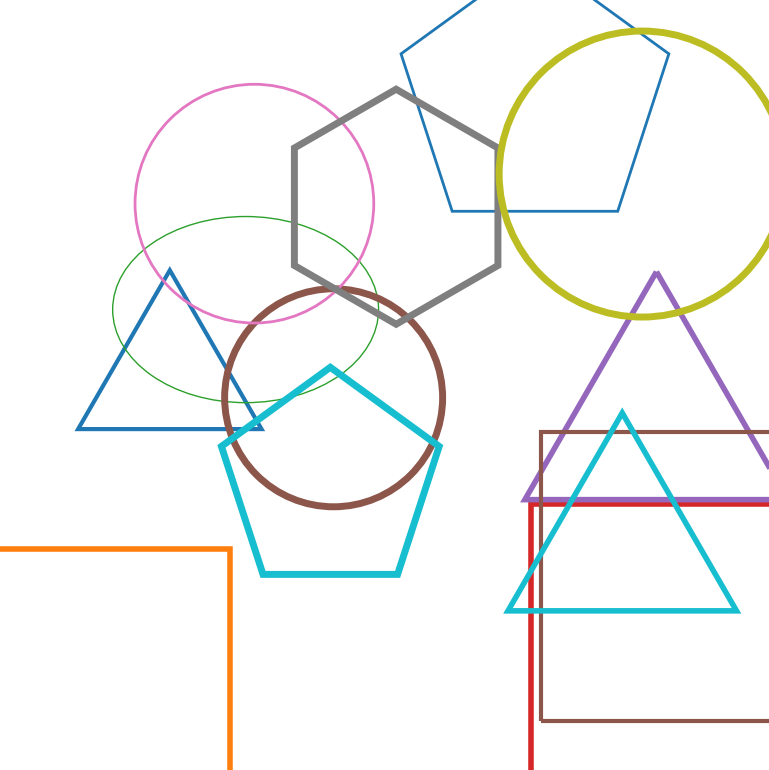[{"shape": "pentagon", "thickness": 1, "radius": 0.91, "center": [0.695, 0.874]}, {"shape": "triangle", "thickness": 1.5, "radius": 0.69, "center": [0.221, 0.511]}, {"shape": "square", "thickness": 2, "radius": 0.92, "center": [0.114, 0.103]}, {"shape": "oval", "thickness": 0.5, "radius": 0.86, "center": [0.319, 0.598]}, {"shape": "square", "thickness": 2, "radius": 0.96, "center": [0.88, 0.154]}, {"shape": "triangle", "thickness": 2, "radius": 0.99, "center": [0.853, 0.45]}, {"shape": "circle", "thickness": 2.5, "radius": 0.71, "center": [0.433, 0.483]}, {"shape": "square", "thickness": 1.5, "radius": 0.94, "center": [0.89, 0.251]}, {"shape": "circle", "thickness": 1, "radius": 0.78, "center": [0.33, 0.736]}, {"shape": "hexagon", "thickness": 2.5, "radius": 0.76, "center": [0.514, 0.732]}, {"shape": "circle", "thickness": 2.5, "radius": 0.93, "center": [0.834, 0.774]}, {"shape": "triangle", "thickness": 2, "radius": 0.86, "center": [0.808, 0.292]}, {"shape": "pentagon", "thickness": 2.5, "radius": 0.74, "center": [0.429, 0.374]}]